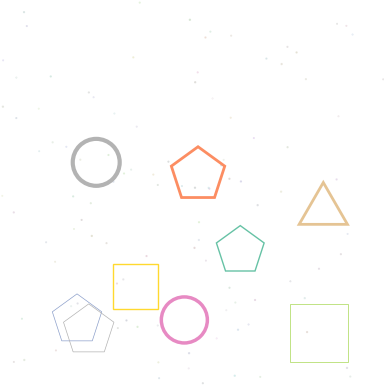[{"shape": "pentagon", "thickness": 1, "radius": 0.33, "center": [0.624, 0.349]}, {"shape": "pentagon", "thickness": 2, "radius": 0.36, "center": [0.514, 0.546]}, {"shape": "pentagon", "thickness": 0.5, "radius": 0.34, "center": [0.2, 0.169]}, {"shape": "circle", "thickness": 2.5, "radius": 0.3, "center": [0.479, 0.169]}, {"shape": "square", "thickness": 0.5, "radius": 0.38, "center": [0.829, 0.135]}, {"shape": "square", "thickness": 1, "radius": 0.29, "center": [0.352, 0.255]}, {"shape": "triangle", "thickness": 2, "radius": 0.36, "center": [0.84, 0.454]}, {"shape": "circle", "thickness": 3, "radius": 0.3, "center": [0.25, 0.578]}, {"shape": "pentagon", "thickness": 0.5, "radius": 0.34, "center": [0.23, 0.142]}]